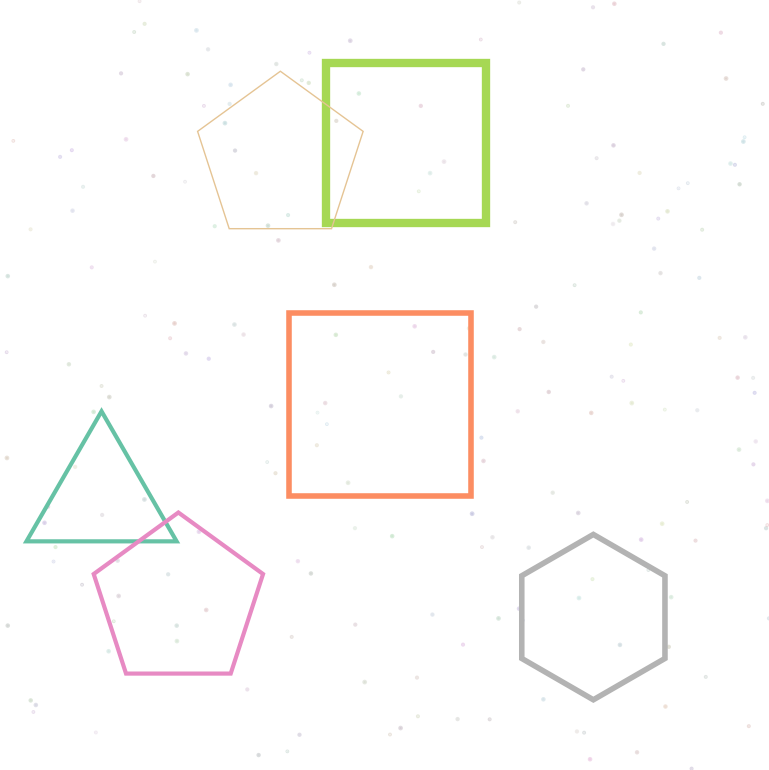[{"shape": "triangle", "thickness": 1.5, "radius": 0.56, "center": [0.132, 0.353]}, {"shape": "square", "thickness": 2, "radius": 0.59, "center": [0.494, 0.475]}, {"shape": "pentagon", "thickness": 1.5, "radius": 0.58, "center": [0.232, 0.219]}, {"shape": "square", "thickness": 3, "radius": 0.52, "center": [0.527, 0.814]}, {"shape": "pentagon", "thickness": 0.5, "radius": 0.57, "center": [0.364, 0.794]}, {"shape": "hexagon", "thickness": 2, "radius": 0.54, "center": [0.771, 0.199]}]